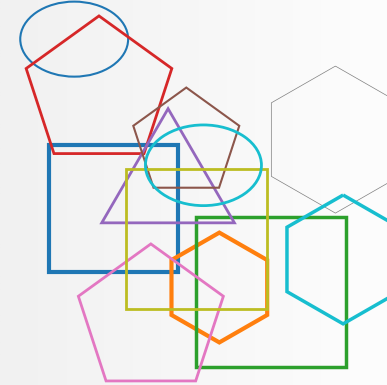[{"shape": "oval", "thickness": 1.5, "radius": 0.7, "center": [0.191, 0.898]}, {"shape": "square", "thickness": 3, "radius": 0.83, "center": [0.294, 0.458]}, {"shape": "hexagon", "thickness": 3, "radius": 0.71, "center": [0.566, 0.253]}, {"shape": "square", "thickness": 2.5, "radius": 0.97, "center": [0.7, 0.241]}, {"shape": "pentagon", "thickness": 2, "radius": 0.99, "center": [0.255, 0.761]}, {"shape": "triangle", "thickness": 2, "radius": 0.99, "center": [0.434, 0.52]}, {"shape": "pentagon", "thickness": 1.5, "radius": 0.72, "center": [0.481, 0.629]}, {"shape": "pentagon", "thickness": 2, "radius": 0.98, "center": [0.389, 0.17]}, {"shape": "hexagon", "thickness": 0.5, "radius": 0.95, "center": [0.866, 0.637]}, {"shape": "square", "thickness": 2, "radius": 0.91, "center": [0.507, 0.38]}, {"shape": "hexagon", "thickness": 2.5, "radius": 0.84, "center": [0.885, 0.326]}, {"shape": "oval", "thickness": 2, "radius": 0.75, "center": [0.525, 0.571]}]